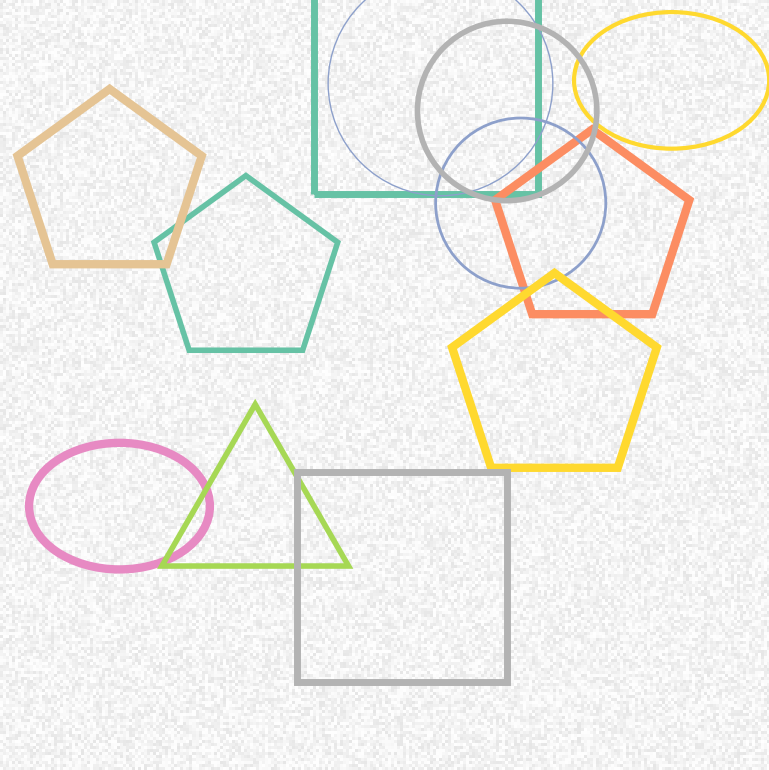[{"shape": "square", "thickness": 2.5, "radius": 0.73, "center": [0.553, 0.894]}, {"shape": "pentagon", "thickness": 2, "radius": 0.63, "center": [0.319, 0.647]}, {"shape": "pentagon", "thickness": 3, "radius": 0.66, "center": [0.769, 0.699]}, {"shape": "circle", "thickness": 0.5, "radius": 0.73, "center": [0.572, 0.892]}, {"shape": "circle", "thickness": 1, "radius": 0.55, "center": [0.676, 0.736]}, {"shape": "oval", "thickness": 3, "radius": 0.59, "center": [0.155, 0.343]}, {"shape": "triangle", "thickness": 2, "radius": 0.7, "center": [0.331, 0.335]}, {"shape": "pentagon", "thickness": 3, "radius": 0.7, "center": [0.72, 0.506]}, {"shape": "oval", "thickness": 1.5, "radius": 0.63, "center": [0.872, 0.896]}, {"shape": "pentagon", "thickness": 3, "radius": 0.63, "center": [0.142, 0.759]}, {"shape": "square", "thickness": 2.5, "radius": 0.68, "center": [0.522, 0.251]}, {"shape": "circle", "thickness": 2, "radius": 0.58, "center": [0.659, 0.856]}]